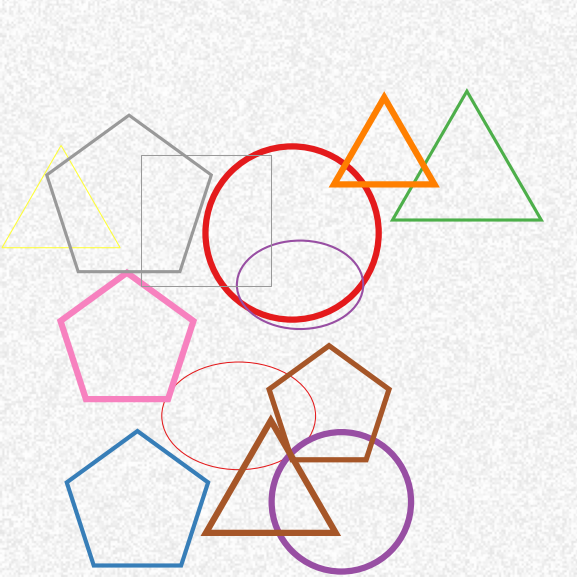[{"shape": "circle", "thickness": 3, "radius": 0.75, "center": [0.506, 0.596]}, {"shape": "oval", "thickness": 0.5, "radius": 0.67, "center": [0.413, 0.279]}, {"shape": "pentagon", "thickness": 2, "radius": 0.64, "center": [0.238, 0.124]}, {"shape": "triangle", "thickness": 1.5, "radius": 0.74, "center": [0.808, 0.693]}, {"shape": "circle", "thickness": 3, "radius": 0.6, "center": [0.591, 0.13]}, {"shape": "oval", "thickness": 1, "radius": 0.55, "center": [0.52, 0.506]}, {"shape": "triangle", "thickness": 3, "radius": 0.5, "center": [0.665, 0.73]}, {"shape": "triangle", "thickness": 0.5, "radius": 0.59, "center": [0.106, 0.629]}, {"shape": "triangle", "thickness": 3, "radius": 0.65, "center": [0.469, 0.141]}, {"shape": "pentagon", "thickness": 2.5, "radius": 0.55, "center": [0.57, 0.291]}, {"shape": "pentagon", "thickness": 3, "radius": 0.6, "center": [0.22, 0.406]}, {"shape": "pentagon", "thickness": 1.5, "radius": 0.75, "center": [0.223, 0.65]}, {"shape": "square", "thickness": 0.5, "radius": 0.57, "center": [0.357, 0.617]}]